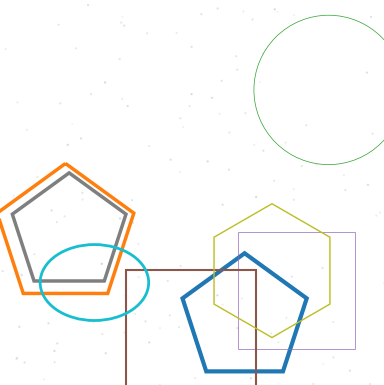[{"shape": "pentagon", "thickness": 3, "radius": 0.85, "center": [0.635, 0.173]}, {"shape": "pentagon", "thickness": 2.5, "radius": 0.93, "center": [0.17, 0.389]}, {"shape": "circle", "thickness": 0.5, "radius": 0.97, "center": [0.854, 0.766]}, {"shape": "square", "thickness": 0.5, "radius": 0.76, "center": [0.77, 0.246]}, {"shape": "square", "thickness": 1.5, "radius": 0.84, "center": [0.497, 0.13]}, {"shape": "pentagon", "thickness": 2.5, "radius": 0.78, "center": [0.18, 0.396]}, {"shape": "hexagon", "thickness": 1, "radius": 0.87, "center": [0.706, 0.297]}, {"shape": "oval", "thickness": 2, "radius": 0.7, "center": [0.245, 0.266]}]